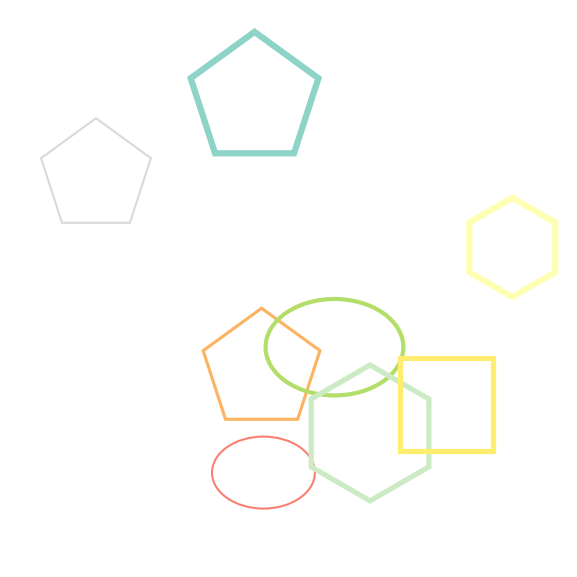[{"shape": "pentagon", "thickness": 3, "radius": 0.58, "center": [0.441, 0.828]}, {"shape": "hexagon", "thickness": 3, "radius": 0.43, "center": [0.887, 0.571]}, {"shape": "oval", "thickness": 1, "radius": 0.45, "center": [0.456, 0.181]}, {"shape": "pentagon", "thickness": 1.5, "radius": 0.53, "center": [0.453, 0.359]}, {"shape": "oval", "thickness": 2, "radius": 0.6, "center": [0.579, 0.398]}, {"shape": "pentagon", "thickness": 1, "radius": 0.5, "center": [0.166, 0.694]}, {"shape": "hexagon", "thickness": 2.5, "radius": 0.59, "center": [0.641, 0.249]}, {"shape": "square", "thickness": 2.5, "radius": 0.4, "center": [0.774, 0.299]}]